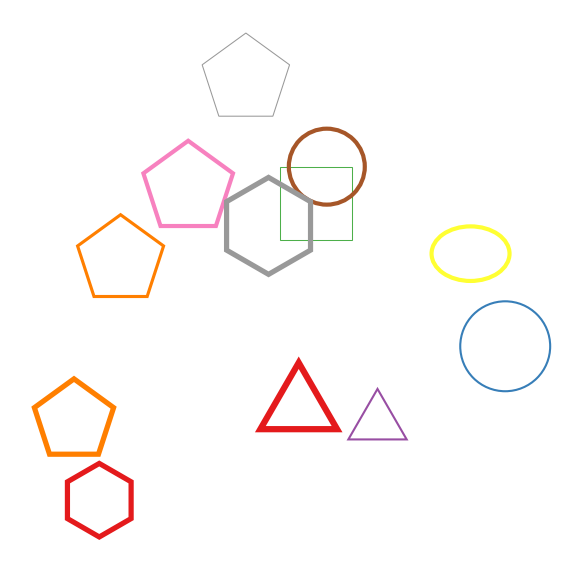[{"shape": "triangle", "thickness": 3, "radius": 0.38, "center": [0.517, 0.294]}, {"shape": "hexagon", "thickness": 2.5, "radius": 0.32, "center": [0.172, 0.133]}, {"shape": "circle", "thickness": 1, "radius": 0.39, "center": [0.875, 0.4]}, {"shape": "square", "thickness": 0.5, "radius": 0.31, "center": [0.548, 0.647]}, {"shape": "triangle", "thickness": 1, "radius": 0.29, "center": [0.654, 0.267]}, {"shape": "pentagon", "thickness": 2.5, "radius": 0.36, "center": [0.128, 0.271]}, {"shape": "pentagon", "thickness": 1.5, "radius": 0.39, "center": [0.209, 0.549]}, {"shape": "oval", "thickness": 2, "radius": 0.34, "center": [0.815, 0.56]}, {"shape": "circle", "thickness": 2, "radius": 0.33, "center": [0.566, 0.711]}, {"shape": "pentagon", "thickness": 2, "radius": 0.41, "center": [0.326, 0.674]}, {"shape": "hexagon", "thickness": 2.5, "radius": 0.42, "center": [0.465, 0.608]}, {"shape": "pentagon", "thickness": 0.5, "radius": 0.4, "center": [0.426, 0.862]}]